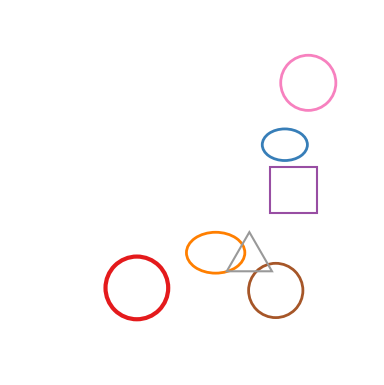[{"shape": "circle", "thickness": 3, "radius": 0.41, "center": [0.355, 0.252]}, {"shape": "oval", "thickness": 2, "radius": 0.29, "center": [0.74, 0.624]}, {"shape": "square", "thickness": 1.5, "radius": 0.3, "center": [0.763, 0.507]}, {"shape": "oval", "thickness": 2, "radius": 0.38, "center": [0.56, 0.344]}, {"shape": "circle", "thickness": 2, "radius": 0.35, "center": [0.716, 0.246]}, {"shape": "circle", "thickness": 2, "radius": 0.36, "center": [0.801, 0.785]}, {"shape": "triangle", "thickness": 1.5, "radius": 0.34, "center": [0.648, 0.329]}]